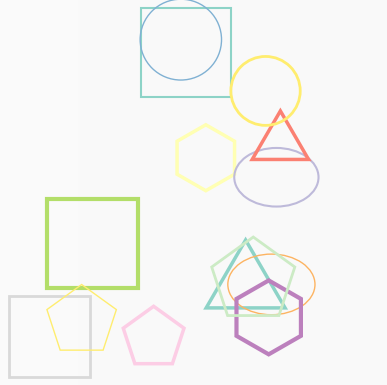[{"shape": "triangle", "thickness": 2.5, "radius": 0.59, "center": [0.634, 0.259]}, {"shape": "square", "thickness": 1.5, "radius": 0.58, "center": [0.48, 0.864]}, {"shape": "hexagon", "thickness": 2.5, "radius": 0.43, "center": [0.531, 0.59]}, {"shape": "oval", "thickness": 1.5, "radius": 0.54, "center": [0.713, 0.54]}, {"shape": "triangle", "thickness": 2.5, "radius": 0.42, "center": [0.724, 0.628]}, {"shape": "circle", "thickness": 1, "radius": 0.52, "center": [0.467, 0.897]}, {"shape": "oval", "thickness": 1, "radius": 0.56, "center": [0.7, 0.261]}, {"shape": "square", "thickness": 3, "radius": 0.58, "center": [0.239, 0.368]}, {"shape": "pentagon", "thickness": 2.5, "radius": 0.41, "center": [0.396, 0.122]}, {"shape": "square", "thickness": 2, "radius": 0.52, "center": [0.127, 0.126]}, {"shape": "hexagon", "thickness": 3, "radius": 0.48, "center": [0.693, 0.176]}, {"shape": "pentagon", "thickness": 2, "radius": 0.56, "center": [0.654, 0.272]}, {"shape": "pentagon", "thickness": 1, "radius": 0.47, "center": [0.211, 0.167]}, {"shape": "circle", "thickness": 2, "radius": 0.45, "center": [0.685, 0.764]}]